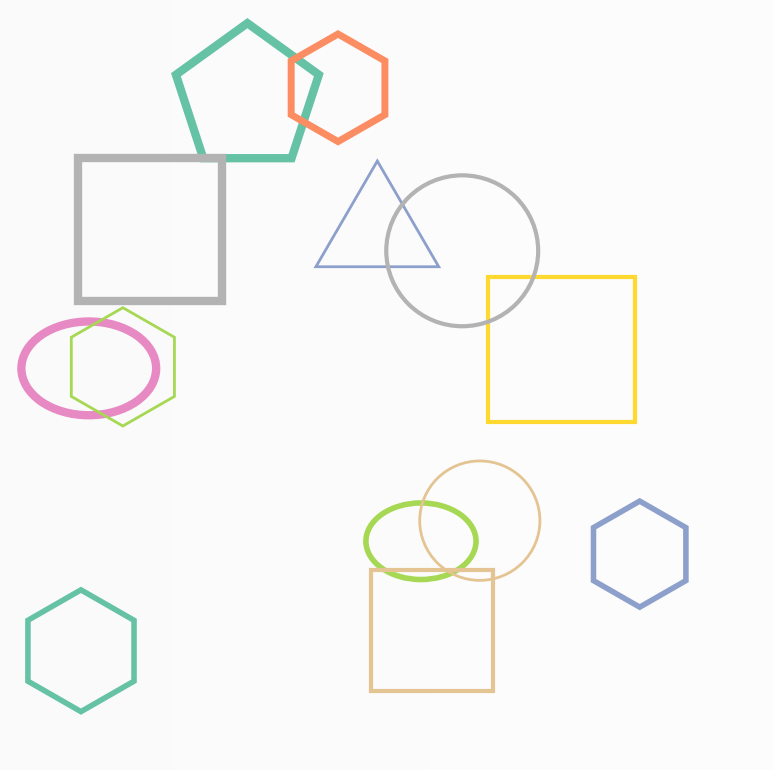[{"shape": "hexagon", "thickness": 2, "radius": 0.4, "center": [0.104, 0.155]}, {"shape": "pentagon", "thickness": 3, "radius": 0.48, "center": [0.319, 0.873]}, {"shape": "hexagon", "thickness": 2.5, "radius": 0.35, "center": [0.436, 0.886]}, {"shape": "triangle", "thickness": 1, "radius": 0.46, "center": [0.487, 0.699]}, {"shape": "hexagon", "thickness": 2, "radius": 0.34, "center": [0.825, 0.28]}, {"shape": "oval", "thickness": 3, "radius": 0.43, "center": [0.115, 0.522]}, {"shape": "hexagon", "thickness": 1, "radius": 0.38, "center": [0.159, 0.524]}, {"shape": "oval", "thickness": 2, "radius": 0.36, "center": [0.543, 0.297]}, {"shape": "square", "thickness": 1.5, "radius": 0.47, "center": [0.725, 0.546]}, {"shape": "square", "thickness": 1.5, "radius": 0.39, "center": [0.558, 0.181]}, {"shape": "circle", "thickness": 1, "radius": 0.39, "center": [0.619, 0.324]}, {"shape": "square", "thickness": 3, "radius": 0.46, "center": [0.193, 0.702]}, {"shape": "circle", "thickness": 1.5, "radius": 0.49, "center": [0.596, 0.674]}]